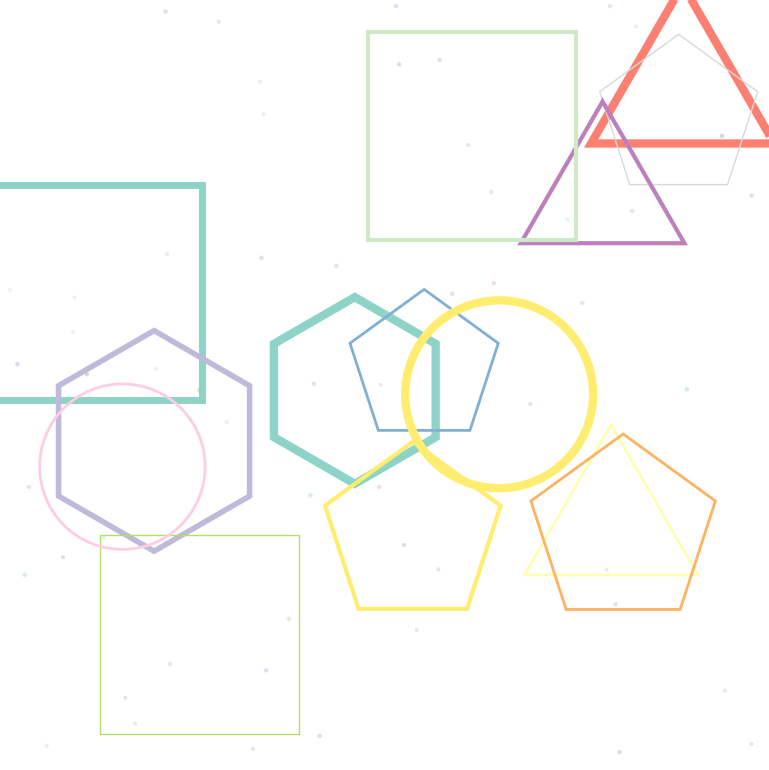[{"shape": "square", "thickness": 2.5, "radius": 0.7, "center": [0.122, 0.62]}, {"shape": "hexagon", "thickness": 3, "radius": 0.61, "center": [0.461, 0.493]}, {"shape": "triangle", "thickness": 1, "radius": 0.65, "center": [0.794, 0.318]}, {"shape": "hexagon", "thickness": 2, "radius": 0.72, "center": [0.2, 0.427]}, {"shape": "triangle", "thickness": 3, "radius": 0.69, "center": [0.887, 0.882]}, {"shape": "pentagon", "thickness": 1, "radius": 0.51, "center": [0.551, 0.523]}, {"shape": "pentagon", "thickness": 1, "radius": 0.63, "center": [0.809, 0.31]}, {"shape": "square", "thickness": 0.5, "radius": 0.65, "center": [0.259, 0.176]}, {"shape": "circle", "thickness": 1, "radius": 0.54, "center": [0.159, 0.394]}, {"shape": "pentagon", "thickness": 0.5, "radius": 0.54, "center": [0.881, 0.848]}, {"shape": "triangle", "thickness": 1.5, "radius": 0.61, "center": [0.783, 0.745]}, {"shape": "square", "thickness": 1.5, "radius": 0.68, "center": [0.612, 0.824]}, {"shape": "pentagon", "thickness": 1.5, "radius": 0.6, "center": [0.536, 0.306]}, {"shape": "circle", "thickness": 3, "radius": 0.61, "center": [0.648, 0.488]}]